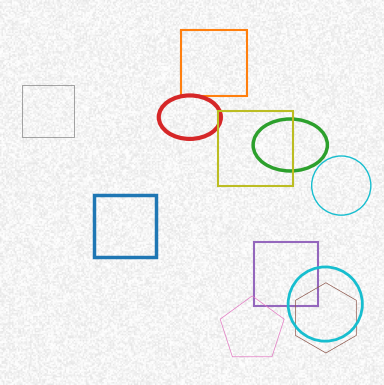[{"shape": "square", "thickness": 2.5, "radius": 0.4, "center": [0.326, 0.413]}, {"shape": "square", "thickness": 1.5, "radius": 0.43, "center": [0.556, 0.836]}, {"shape": "oval", "thickness": 2.5, "radius": 0.48, "center": [0.754, 0.623]}, {"shape": "oval", "thickness": 3, "radius": 0.4, "center": [0.493, 0.696]}, {"shape": "square", "thickness": 1.5, "radius": 0.41, "center": [0.743, 0.288]}, {"shape": "hexagon", "thickness": 0.5, "radius": 0.46, "center": [0.846, 0.174]}, {"shape": "pentagon", "thickness": 0.5, "radius": 0.44, "center": [0.655, 0.144]}, {"shape": "square", "thickness": 0.5, "radius": 0.34, "center": [0.125, 0.712]}, {"shape": "square", "thickness": 1.5, "radius": 0.49, "center": [0.665, 0.615]}, {"shape": "circle", "thickness": 1, "radius": 0.38, "center": [0.886, 0.518]}, {"shape": "circle", "thickness": 2, "radius": 0.48, "center": [0.845, 0.21]}]